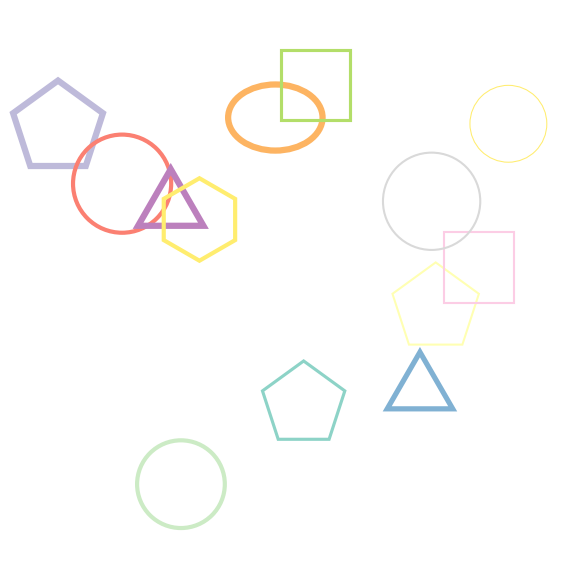[{"shape": "pentagon", "thickness": 1.5, "radius": 0.37, "center": [0.526, 0.299]}, {"shape": "pentagon", "thickness": 1, "radius": 0.39, "center": [0.754, 0.466]}, {"shape": "pentagon", "thickness": 3, "radius": 0.41, "center": [0.1, 0.778]}, {"shape": "circle", "thickness": 2, "radius": 0.42, "center": [0.211, 0.681]}, {"shape": "triangle", "thickness": 2.5, "radius": 0.33, "center": [0.727, 0.324]}, {"shape": "oval", "thickness": 3, "radius": 0.41, "center": [0.477, 0.796]}, {"shape": "square", "thickness": 1.5, "radius": 0.3, "center": [0.546, 0.852]}, {"shape": "square", "thickness": 1, "radius": 0.31, "center": [0.83, 0.536]}, {"shape": "circle", "thickness": 1, "radius": 0.42, "center": [0.747, 0.651]}, {"shape": "triangle", "thickness": 3, "radius": 0.33, "center": [0.296, 0.641]}, {"shape": "circle", "thickness": 2, "radius": 0.38, "center": [0.313, 0.161]}, {"shape": "hexagon", "thickness": 2, "radius": 0.36, "center": [0.345, 0.619]}, {"shape": "circle", "thickness": 0.5, "radius": 0.33, "center": [0.88, 0.785]}]